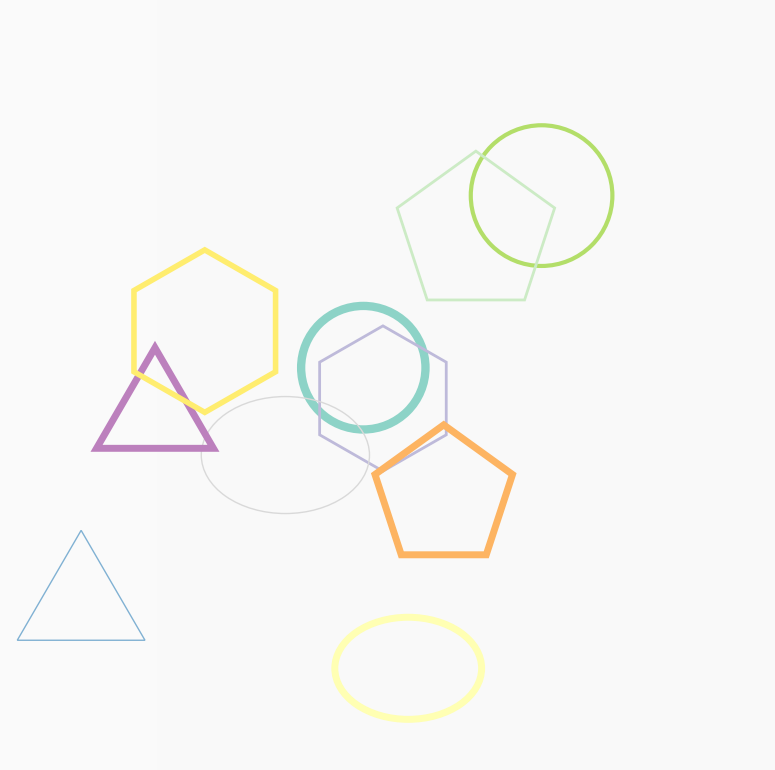[{"shape": "circle", "thickness": 3, "radius": 0.4, "center": [0.469, 0.522]}, {"shape": "oval", "thickness": 2.5, "radius": 0.47, "center": [0.527, 0.132]}, {"shape": "hexagon", "thickness": 1, "radius": 0.47, "center": [0.494, 0.482]}, {"shape": "triangle", "thickness": 0.5, "radius": 0.48, "center": [0.105, 0.216]}, {"shape": "pentagon", "thickness": 2.5, "radius": 0.47, "center": [0.573, 0.355]}, {"shape": "circle", "thickness": 1.5, "radius": 0.46, "center": [0.699, 0.746]}, {"shape": "oval", "thickness": 0.5, "radius": 0.54, "center": [0.368, 0.409]}, {"shape": "triangle", "thickness": 2.5, "radius": 0.44, "center": [0.2, 0.461]}, {"shape": "pentagon", "thickness": 1, "radius": 0.53, "center": [0.614, 0.697]}, {"shape": "hexagon", "thickness": 2, "radius": 0.53, "center": [0.264, 0.57]}]